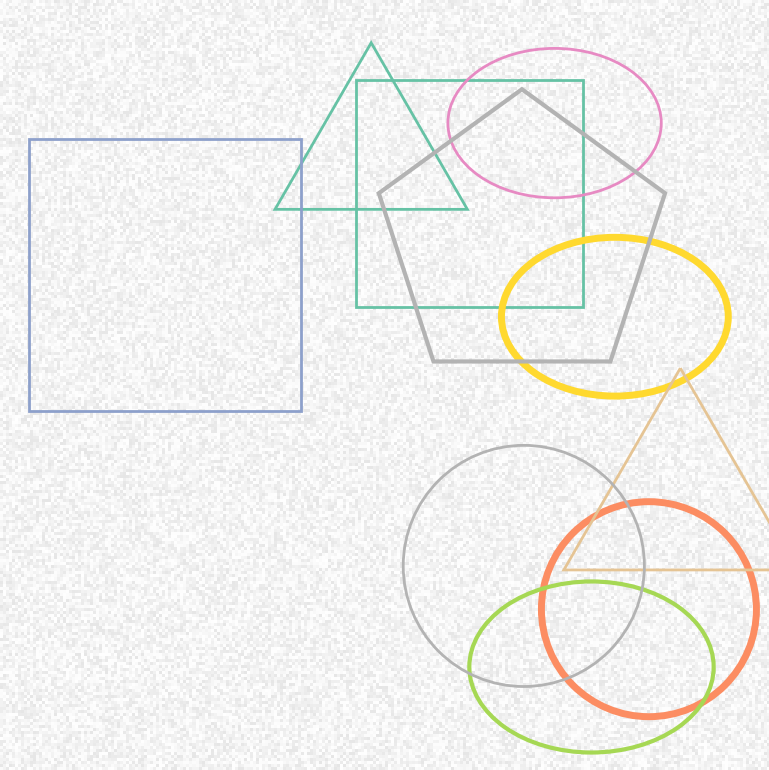[{"shape": "triangle", "thickness": 1, "radius": 0.72, "center": [0.482, 0.8]}, {"shape": "square", "thickness": 1, "radius": 0.74, "center": [0.61, 0.748]}, {"shape": "circle", "thickness": 2.5, "radius": 0.7, "center": [0.843, 0.209]}, {"shape": "square", "thickness": 1, "radius": 0.88, "center": [0.215, 0.643]}, {"shape": "oval", "thickness": 1, "radius": 0.69, "center": [0.72, 0.84]}, {"shape": "oval", "thickness": 1.5, "radius": 0.79, "center": [0.768, 0.134]}, {"shape": "oval", "thickness": 2.5, "radius": 0.74, "center": [0.799, 0.589]}, {"shape": "triangle", "thickness": 1, "radius": 0.87, "center": [0.884, 0.347]}, {"shape": "pentagon", "thickness": 1.5, "radius": 0.98, "center": [0.678, 0.689]}, {"shape": "circle", "thickness": 1, "radius": 0.78, "center": [0.68, 0.265]}]